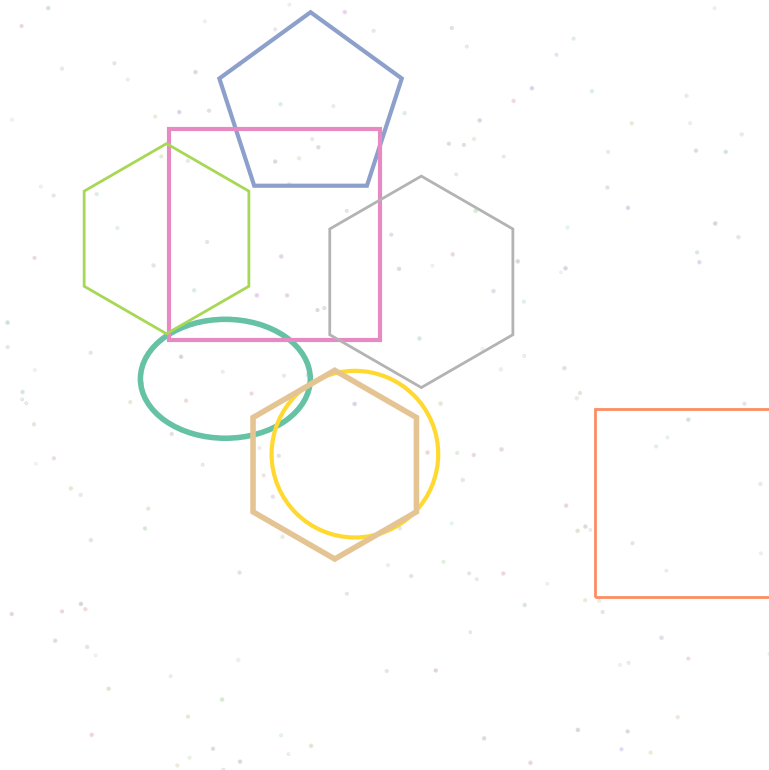[{"shape": "oval", "thickness": 2, "radius": 0.55, "center": [0.293, 0.508]}, {"shape": "square", "thickness": 1, "radius": 0.61, "center": [0.895, 0.347]}, {"shape": "pentagon", "thickness": 1.5, "radius": 0.62, "center": [0.403, 0.86]}, {"shape": "square", "thickness": 1.5, "radius": 0.69, "center": [0.356, 0.695]}, {"shape": "hexagon", "thickness": 1, "radius": 0.62, "center": [0.216, 0.69]}, {"shape": "circle", "thickness": 1.5, "radius": 0.54, "center": [0.461, 0.41]}, {"shape": "hexagon", "thickness": 2, "radius": 0.61, "center": [0.435, 0.397]}, {"shape": "hexagon", "thickness": 1, "radius": 0.69, "center": [0.547, 0.634]}]